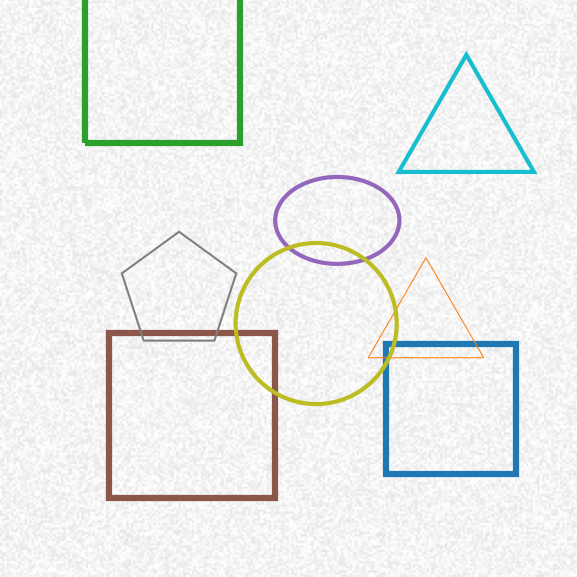[{"shape": "square", "thickness": 3, "radius": 0.56, "center": [0.781, 0.29]}, {"shape": "triangle", "thickness": 0.5, "radius": 0.58, "center": [0.738, 0.437]}, {"shape": "square", "thickness": 3, "radius": 0.67, "center": [0.281, 0.887]}, {"shape": "oval", "thickness": 2, "radius": 0.54, "center": [0.584, 0.617]}, {"shape": "square", "thickness": 3, "radius": 0.72, "center": [0.332, 0.279]}, {"shape": "pentagon", "thickness": 1, "radius": 0.52, "center": [0.31, 0.494]}, {"shape": "circle", "thickness": 2, "radius": 0.7, "center": [0.547, 0.439]}, {"shape": "triangle", "thickness": 2, "radius": 0.68, "center": [0.808, 0.769]}]